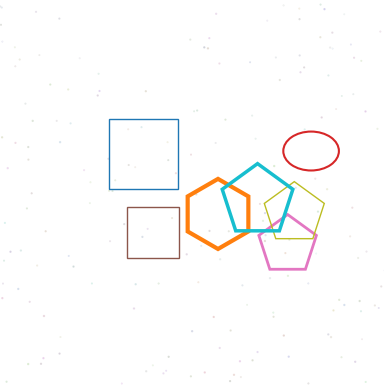[{"shape": "square", "thickness": 1, "radius": 0.45, "center": [0.373, 0.601]}, {"shape": "hexagon", "thickness": 3, "radius": 0.46, "center": [0.566, 0.444]}, {"shape": "oval", "thickness": 1.5, "radius": 0.36, "center": [0.808, 0.608]}, {"shape": "square", "thickness": 1, "radius": 0.33, "center": [0.397, 0.396]}, {"shape": "pentagon", "thickness": 2, "radius": 0.39, "center": [0.747, 0.364]}, {"shape": "pentagon", "thickness": 1, "radius": 0.41, "center": [0.764, 0.446]}, {"shape": "pentagon", "thickness": 2.5, "radius": 0.48, "center": [0.669, 0.479]}]